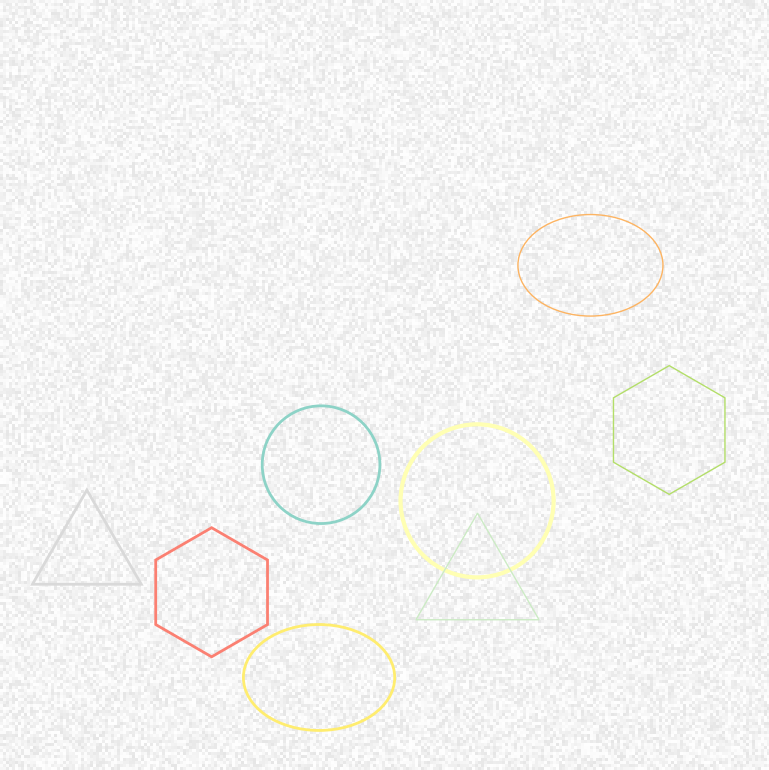[{"shape": "circle", "thickness": 1, "radius": 0.38, "center": [0.417, 0.397]}, {"shape": "circle", "thickness": 1.5, "radius": 0.5, "center": [0.62, 0.35]}, {"shape": "hexagon", "thickness": 1, "radius": 0.42, "center": [0.275, 0.231]}, {"shape": "oval", "thickness": 0.5, "radius": 0.47, "center": [0.767, 0.655]}, {"shape": "hexagon", "thickness": 0.5, "radius": 0.42, "center": [0.869, 0.442]}, {"shape": "triangle", "thickness": 1, "radius": 0.41, "center": [0.113, 0.282]}, {"shape": "triangle", "thickness": 0.5, "radius": 0.46, "center": [0.62, 0.241]}, {"shape": "oval", "thickness": 1, "radius": 0.49, "center": [0.414, 0.12]}]